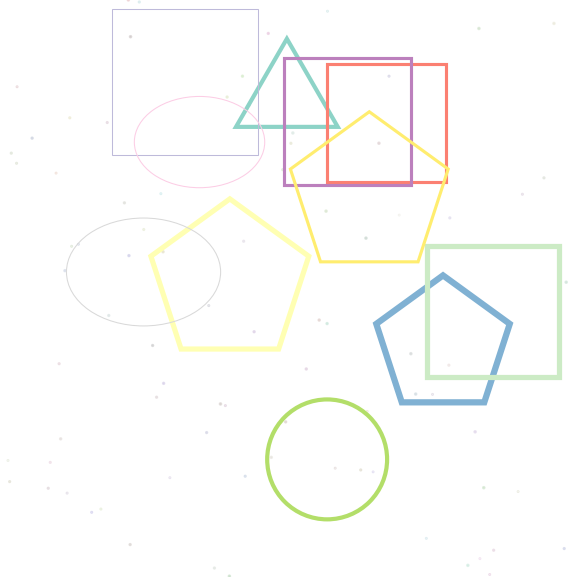[{"shape": "triangle", "thickness": 2, "radius": 0.51, "center": [0.497, 0.83]}, {"shape": "pentagon", "thickness": 2.5, "radius": 0.72, "center": [0.398, 0.511]}, {"shape": "square", "thickness": 0.5, "radius": 0.63, "center": [0.32, 0.857]}, {"shape": "square", "thickness": 1.5, "radius": 0.51, "center": [0.669, 0.786]}, {"shape": "pentagon", "thickness": 3, "radius": 0.61, "center": [0.767, 0.401]}, {"shape": "circle", "thickness": 2, "radius": 0.52, "center": [0.566, 0.204]}, {"shape": "oval", "thickness": 0.5, "radius": 0.56, "center": [0.346, 0.753]}, {"shape": "oval", "thickness": 0.5, "radius": 0.67, "center": [0.249, 0.528]}, {"shape": "square", "thickness": 1.5, "radius": 0.55, "center": [0.601, 0.789]}, {"shape": "square", "thickness": 2.5, "radius": 0.57, "center": [0.854, 0.46]}, {"shape": "pentagon", "thickness": 1.5, "radius": 0.72, "center": [0.639, 0.662]}]